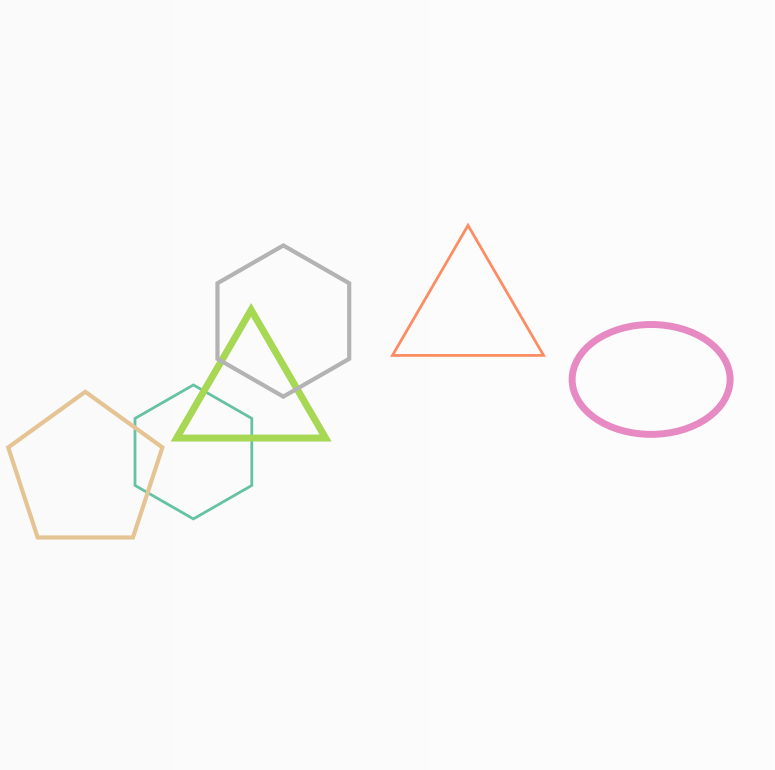[{"shape": "hexagon", "thickness": 1, "radius": 0.44, "center": [0.25, 0.413]}, {"shape": "triangle", "thickness": 1, "radius": 0.56, "center": [0.604, 0.595]}, {"shape": "oval", "thickness": 2.5, "radius": 0.51, "center": [0.84, 0.507]}, {"shape": "triangle", "thickness": 2.5, "radius": 0.55, "center": [0.324, 0.487]}, {"shape": "pentagon", "thickness": 1.5, "radius": 0.52, "center": [0.11, 0.387]}, {"shape": "hexagon", "thickness": 1.5, "radius": 0.49, "center": [0.366, 0.583]}]